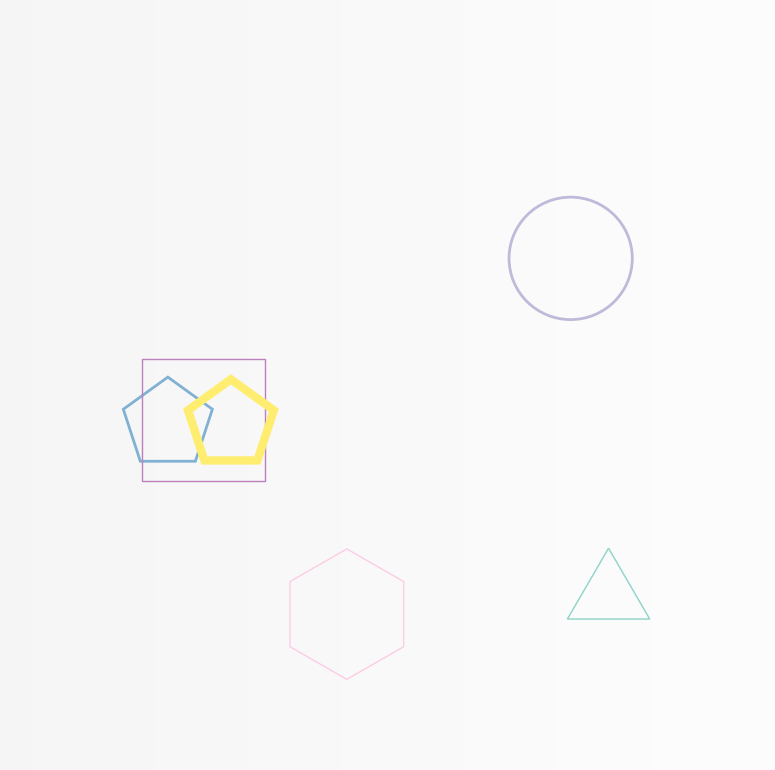[{"shape": "triangle", "thickness": 0.5, "radius": 0.31, "center": [0.785, 0.227]}, {"shape": "circle", "thickness": 1, "radius": 0.4, "center": [0.736, 0.664]}, {"shape": "pentagon", "thickness": 1, "radius": 0.3, "center": [0.217, 0.45]}, {"shape": "hexagon", "thickness": 0.5, "radius": 0.42, "center": [0.447, 0.202]}, {"shape": "square", "thickness": 0.5, "radius": 0.4, "center": [0.263, 0.454]}, {"shape": "pentagon", "thickness": 3, "radius": 0.29, "center": [0.298, 0.449]}]